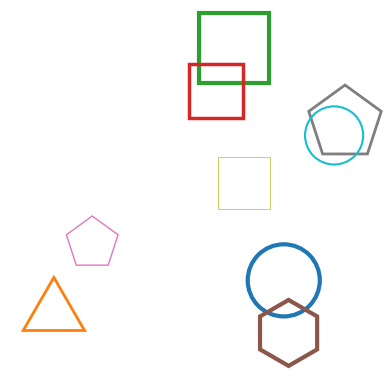[{"shape": "circle", "thickness": 3, "radius": 0.47, "center": [0.737, 0.272]}, {"shape": "triangle", "thickness": 2, "radius": 0.46, "center": [0.14, 0.188]}, {"shape": "square", "thickness": 3, "radius": 0.46, "center": [0.609, 0.876]}, {"shape": "square", "thickness": 2.5, "radius": 0.35, "center": [0.561, 0.764]}, {"shape": "hexagon", "thickness": 3, "radius": 0.43, "center": [0.75, 0.135]}, {"shape": "pentagon", "thickness": 1, "radius": 0.35, "center": [0.24, 0.368]}, {"shape": "pentagon", "thickness": 2, "radius": 0.49, "center": [0.896, 0.68]}, {"shape": "square", "thickness": 0.5, "radius": 0.34, "center": [0.634, 0.525]}, {"shape": "circle", "thickness": 1.5, "radius": 0.38, "center": [0.868, 0.648]}]